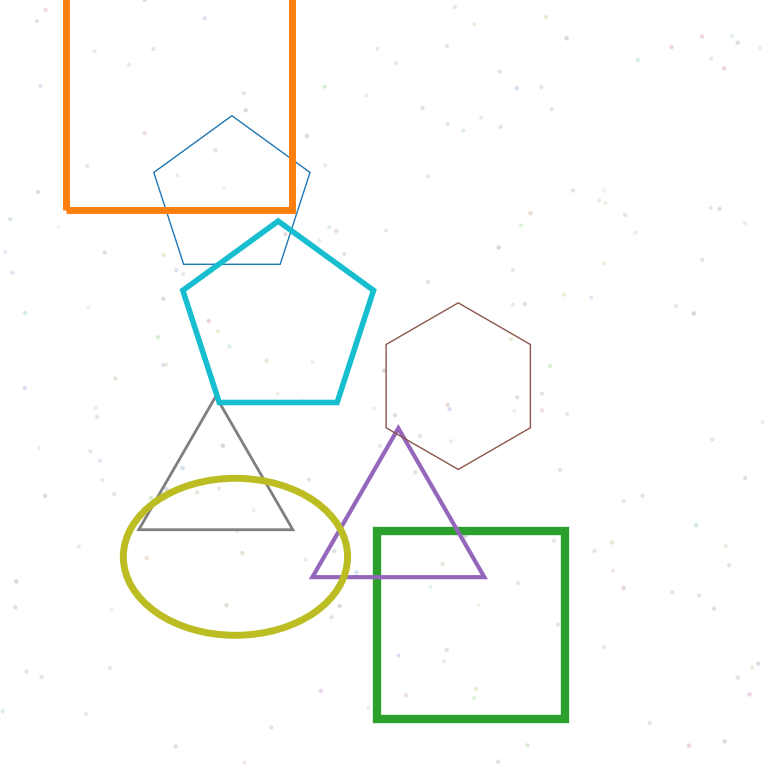[{"shape": "pentagon", "thickness": 0.5, "radius": 0.53, "center": [0.301, 0.743]}, {"shape": "square", "thickness": 2.5, "radius": 0.73, "center": [0.233, 0.874]}, {"shape": "square", "thickness": 3, "radius": 0.61, "center": [0.612, 0.189]}, {"shape": "triangle", "thickness": 1.5, "radius": 0.64, "center": [0.517, 0.315]}, {"shape": "hexagon", "thickness": 0.5, "radius": 0.54, "center": [0.595, 0.499]}, {"shape": "triangle", "thickness": 1, "radius": 0.58, "center": [0.28, 0.37]}, {"shape": "oval", "thickness": 2.5, "radius": 0.73, "center": [0.306, 0.277]}, {"shape": "pentagon", "thickness": 2, "radius": 0.65, "center": [0.361, 0.583]}]